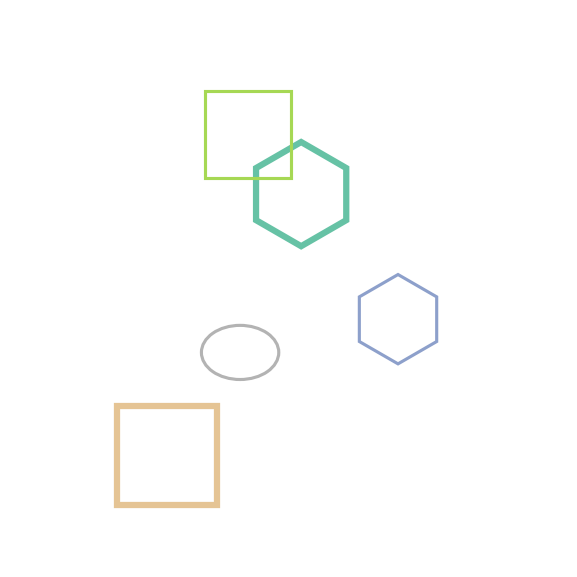[{"shape": "hexagon", "thickness": 3, "radius": 0.45, "center": [0.521, 0.663]}, {"shape": "hexagon", "thickness": 1.5, "radius": 0.39, "center": [0.689, 0.446]}, {"shape": "square", "thickness": 1.5, "radius": 0.37, "center": [0.429, 0.766]}, {"shape": "square", "thickness": 3, "radius": 0.43, "center": [0.289, 0.21]}, {"shape": "oval", "thickness": 1.5, "radius": 0.33, "center": [0.416, 0.389]}]